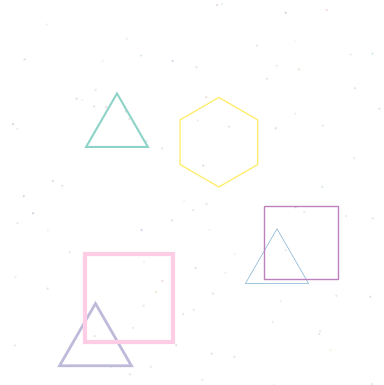[{"shape": "triangle", "thickness": 1.5, "radius": 0.46, "center": [0.304, 0.665]}, {"shape": "triangle", "thickness": 2, "radius": 0.54, "center": [0.248, 0.104]}, {"shape": "triangle", "thickness": 0.5, "radius": 0.47, "center": [0.719, 0.311]}, {"shape": "square", "thickness": 3, "radius": 0.57, "center": [0.334, 0.225]}, {"shape": "square", "thickness": 1, "radius": 0.48, "center": [0.782, 0.37]}, {"shape": "hexagon", "thickness": 1, "radius": 0.58, "center": [0.569, 0.631]}]